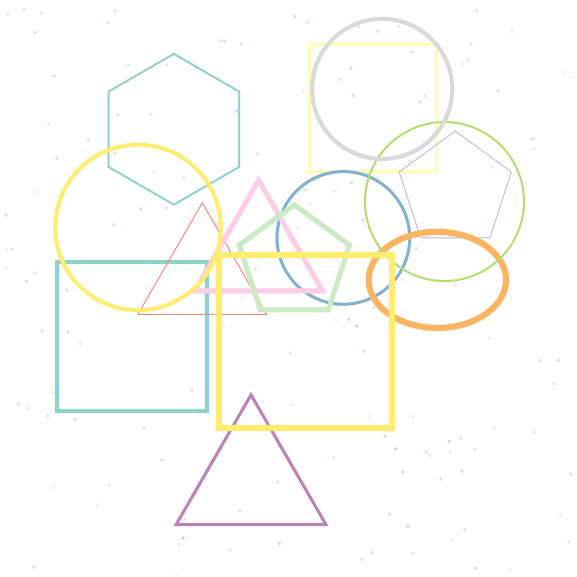[{"shape": "square", "thickness": 2, "radius": 0.65, "center": [0.229, 0.416]}, {"shape": "hexagon", "thickness": 1, "radius": 0.65, "center": [0.301, 0.775]}, {"shape": "square", "thickness": 1.5, "radius": 0.55, "center": [0.645, 0.812]}, {"shape": "pentagon", "thickness": 0.5, "radius": 0.51, "center": [0.788, 0.67]}, {"shape": "triangle", "thickness": 0.5, "radius": 0.64, "center": [0.35, 0.519]}, {"shape": "circle", "thickness": 1.5, "radius": 0.57, "center": [0.595, 0.587]}, {"shape": "oval", "thickness": 3, "radius": 0.59, "center": [0.757, 0.514]}, {"shape": "circle", "thickness": 1, "radius": 0.69, "center": [0.77, 0.65]}, {"shape": "triangle", "thickness": 2.5, "radius": 0.64, "center": [0.448, 0.559]}, {"shape": "circle", "thickness": 2, "radius": 0.61, "center": [0.662, 0.845]}, {"shape": "triangle", "thickness": 1.5, "radius": 0.75, "center": [0.435, 0.166]}, {"shape": "pentagon", "thickness": 2.5, "radius": 0.5, "center": [0.51, 0.544]}, {"shape": "circle", "thickness": 2, "radius": 0.72, "center": [0.239, 0.605]}, {"shape": "square", "thickness": 3, "radius": 0.75, "center": [0.529, 0.408]}]